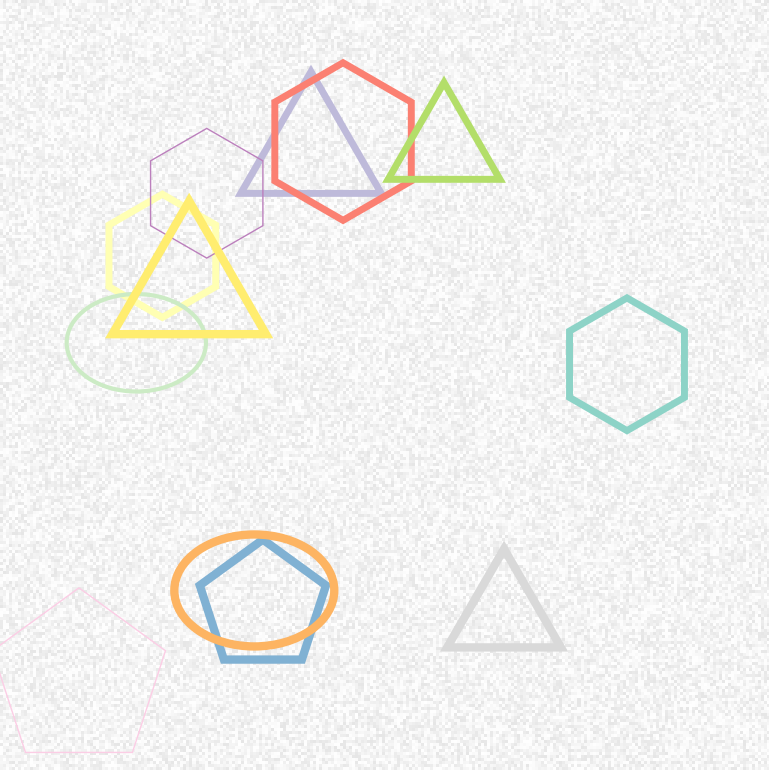[{"shape": "hexagon", "thickness": 2.5, "radius": 0.43, "center": [0.814, 0.527]}, {"shape": "hexagon", "thickness": 2.5, "radius": 0.4, "center": [0.211, 0.668]}, {"shape": "triangle", "thickness": 2.5, "radius": 0.53, "center": [0.404, 0.802]}, {"shape": "hexagon", "thickness": 2.5, "radius": 0.51, "center": [0.446, 0.816]}, {"shape": "pentagon", "thickness": 3, "radius": 0.43, "center": [0.341, 0.213]}, {"shape": "oval", "thickness": 3, "radius": 0.52, "center": [0.33, 0.233]}, {"shape": "triangle", "thickness": 2.5, "radius": 0.42, "center": [0.577, 0.809]}, {"shape": "pentagon", "thickness": 0.5, "radius": 0.59, "center": [0.103, 0.118]}, {"shape": "triangle", "thickness": 3, "radius": 0.43, "center": [0.655, 0.202]}, {"shape": "hexagon", "thickness": 0.5, "radius": 0.42, "center": [0.268, 0.749]}, {"shape": "oval", "thickness": 1.5, "radius": 0.45, "center": [0.177, 0.555]}, {"shape": "triangle", "thickness": 3, "radius": 0.58, "center": [0.246, 0.624]}]